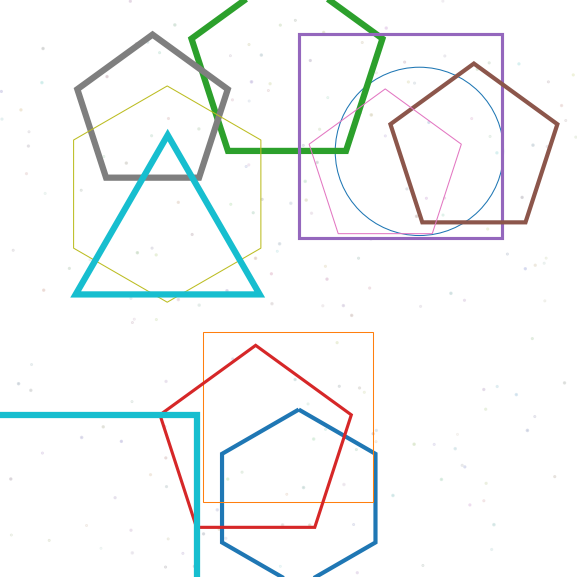[{"shape": "hexagon", "thickness": 2, "radius": 0.77, "center": [0.517, 0.137]}, {"shape": "circle", "thickness": 0.5, "radius": 0.73, "center": [0.726, 0.737]}, {"shape": "square", "thickness": 0.5, "radius": 0.74, "center": [0.498, 0.277]}, {"shape": "pentagon", "thickness": 3, "radius": 0.87, "center": [0.497, 0.878]}, {"shape": "pentagon", "thickness": 1.5, "radius": 0.87, "center": [0.443, 0.227]}, {"shape": "square", "thickness": 1.5, "radius": 0.88, "center": [0.694, 0.764]}, {"shape": "pentagon", "thickness": 2, "radius": 0.76, "center": [0.821, 0.737]}, {"shape": "pentagon", "thickness": 0.5, "radius": 0.69, "center": [0.667, 0.707]}, {"shape": "pentagon", "thickness": 3, "radius": 0.68, "center": [0.264, 0.802]}, {"shape": "hexagon", "thickness": 0.5, "radius": 0.94, "center": [0.29, 0.663]}, {"shape": "triangle", "thickness": 3, "radius": 0.92, "center": [0.29, 0.581]}, {"shape": "square", "thickness": 3, "radius": 0.9, "center": [0.161, 0.1]}]